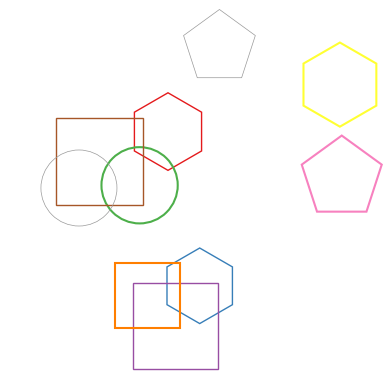[{"shape": "hexagon", "thickness": 1, "radius": 0.5, "center": [0.436, 0.658]}, {"shape": "hexagon", "thickness": 1, "radius": 0.49, "center": [0.519, 0.258]}, {"shape": "circle", "thickness": 1.5, "radius": 0.5, "center": [0.363, 0.519]}, {"shape": "square", "thickness": 1, "radius": 0.56, "center": [0.456, 0.153]}, {"shape": "square", "thickness": 1.5, "radius": 0.42, "center": [0.383, 0.233]}, {"shape": "hexagon", "thickness": 1.5, "radius": 0.55, "center": [0.883, 0.78]}, {"shape": "square", "thickness": 1, "radius": 0.57, "center": [0.259, 0.581]}, {"shape": "pentagon", "thickness": 1.5, "radius": 0.55, "center": [0.888, 0.539]}, {"shape": "circle", "thickness": 0.5, "radius": 0.49, "center": [0.205, 0.512]}, {"shape": "pentagon", "thickness": 0.5, "radius": 0.49, "center": [0.57, 0.877]}]